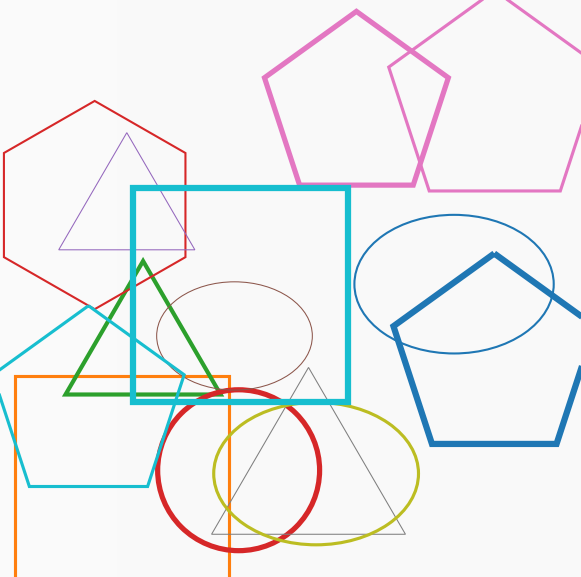[{"shape": "pentagon", "thickness": 3, "radius": 0.91, "center": [0.85, 0.378]}, {"shape": "oval", "thickness": 1, "radius": 0.86, "center": [0.781, 0.507]}, {"shape": "square", "thickness": 1.5, "radius": 0.92, "center": [0.209, 0.163]}, {"shape": "triangle", "thickness": 2, "radius": 0.77, "center": [0.246, 0.393]}, {"shape": "hexagon", "thickness": 1, "radius": 0.9, "center": [0.163, 0.644]}, {"shape": "circle", "thickness": 2.5, "radius": 0.7, "center": [0.411, 0.185]}, {"shape": "triangle", "thickness": 0.5, "radius": 0.68, "center": [0.218, 0.634]}, {"shape": "oval", "thickness": 0.5, "radius": 0.67, "center": [0.403, 0.417]}, {"shape": "pentagon", "thickness": 1.5, "radius": 0.96, "center": [0.851, 0.824]}, {"shape": "pentagon", "thickness": 2.5, "radius": 0.83, "center": [0.613, 0.813]}, {"shape": "triangle", "thickness": 0.5, "radius": 0.96, "center": [0.531, 0.17]}, {"shape": "oval", "thickness": 1.5, "radius": 0.88, "center": [0.544, 0.179]}, {"shape": "square", "thickness": 3, "radius": 0.92, "center": [0.414, 0.488]}, {"shape": "pentagon", "thickness": 1.5, "radius": 0.87, "center": [0.152, 0.297]}]